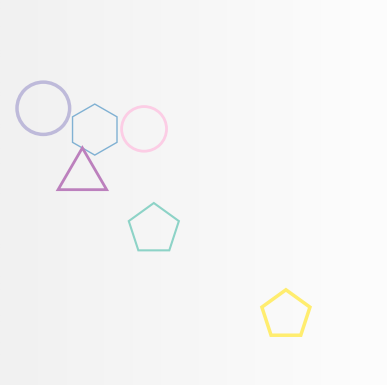[{"shape": "pentagon", "thickness": 1.5, "radius": 0.34, "center": [0.397, 0.405]}, {"shape": "circle", "thickness": 2.5, "radius": 0.34, "center": [0.112, 0.719]}, {"shape": "hexagon", "thickness": 1, "radius": 0.33, "center": [0.245, 0.663]}, {"shape": "circle", "thickness": 2, "radius": 0.29, "center": [0.372, 0.665]}, {"shape": "triangle", "thickness": 2, "radius": 0.36, "center": [0.213, 0.544]}, {"shape": "pentagon", "thickness": 2.5, "radius": 0.33, "center": [0.738, 0.182]}]